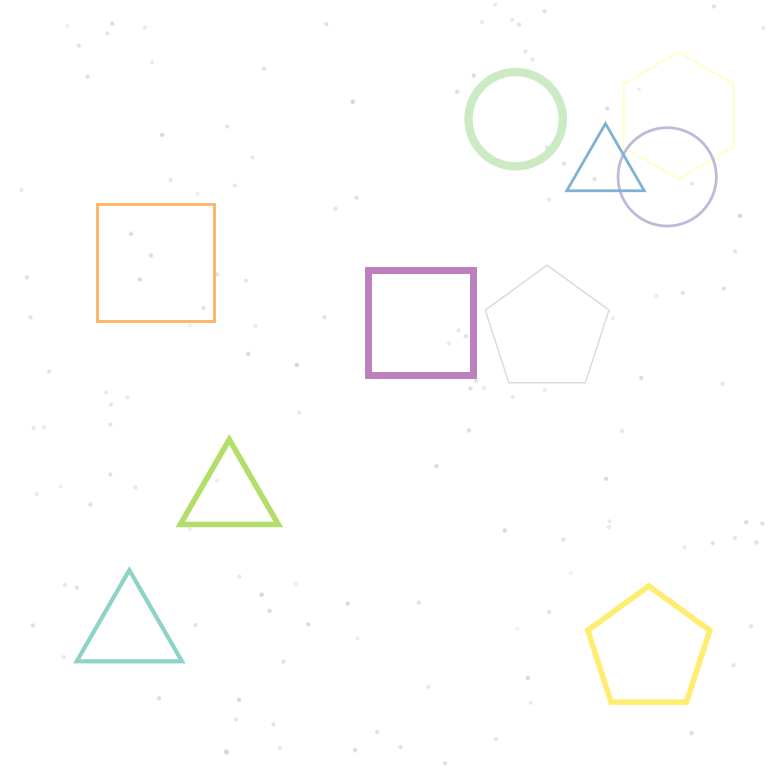[{"shape": "triangle", "thickness": 1.5, "radius": 0.39, "center": [0.168, 0.181]}, {"shape": "hexagon", "thickness": 0.5, "radius": 0.41, "center": [0.881, 0.85]}, {"shape": "circle", "thickness": 1, "radius": 0.32, "center": [0.866, 0.77]}, {"shape": "triangle", "thickness": 1, "radius": 0.29, "center": [0.786, 0.781]}, {"shape": "square", "thickness": 1, "radius": 0.38, "center": [0.202, 0.659]}, {"shape": "triangle", "thickness": 2, "radius": 0.37, "center": [0.298, 0.356]}, {"shape": "pentagon", "thickness": 0.5, "radius": 0.42, "center": [0.711, 0.571]}, {"shape": "square", "thickness": 2.5, "radius": 0.34, "center": [0.547, 0.582]}, {"shape": "circle", "thickness": 3, "radius": 0.31, "center": [0.67, 0.845]}, {"shape": "pentagon", "thickness": 2, "radius": 0.42, "center": [0.843, 0.156]}]